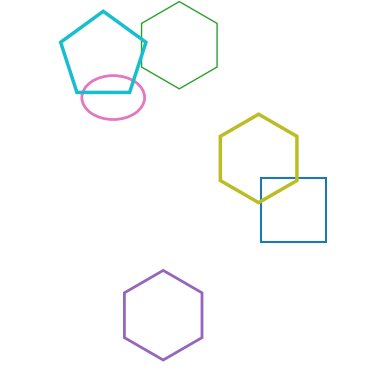[{"shape": "square", "thickness": 1.5, "radius": 0.42, "center": [0.762, 0.455]}, {"shape": "hexagon", "thickness": 1, "radius": 0.57, "center": [0.466, 0.883]}, {"shape": "hexagon", "thickness": 2, "radius": 0.58, "center": [0.424, 0.181]}, {"shape": "oval", "thickness": 2, "radius": 0.41, "center": [0.294, 0.747]}, {"shape": "hexagon", "thickness": 2.5, "radius": 0.57, "center": [0.672, 0.588]}, {"shape": "pentagon", "thickness": 2.5, "radius": 0.58, "center": [0.268, 0.854]}]